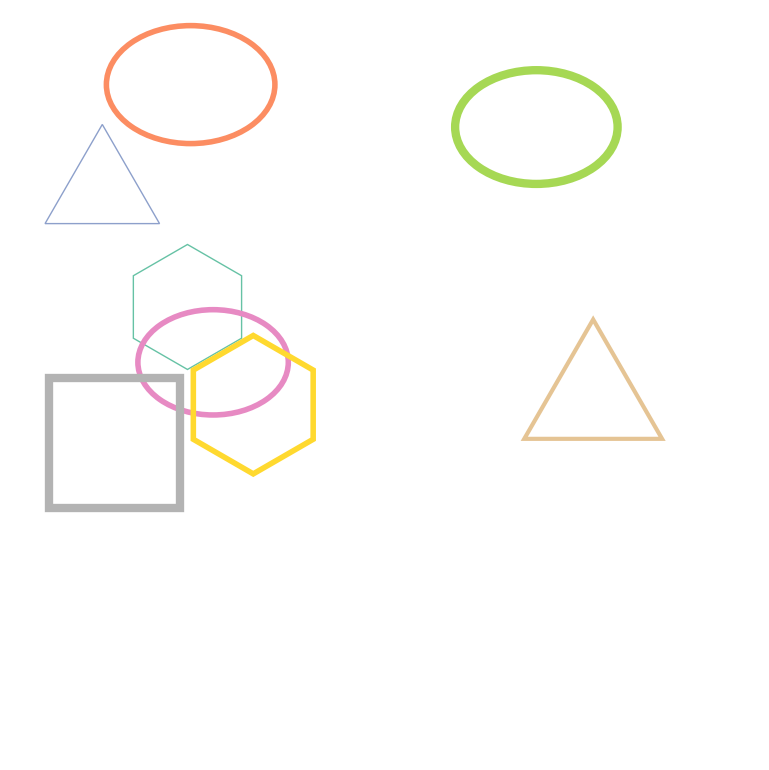[{"shape": "hexagon", "thickness": 0.5, "radius": 0.41, "center": [0.243, 0.601]}, {"shape": "oval", "thickness": 2, "radius": 0.55, "center": [0.248, 0.89]}, {"shape": "triangle", "thickness": 0.5, "radius": 0.43, "center": [0.133, 0.753]}, {"shape": "oval", "thickness": 2, "radius": 0.49, "center": [0.277, 0.529]}, {"shape": "oval", "thickness": 3, "radius": 0.53, "center": [0.697, 0.835]}, {"shape": "hexagon", "thickness": 2, "radius": 0.45, "center": [0.329, 0.474]}, {"shape": "triangle", "thickness": 1.5, "radius": 0.52, "center": [0.77, 0.482]}, {"shape": "square", "thickness": 3, "radius": 0.42, "center": [0.149, 0.425]}]